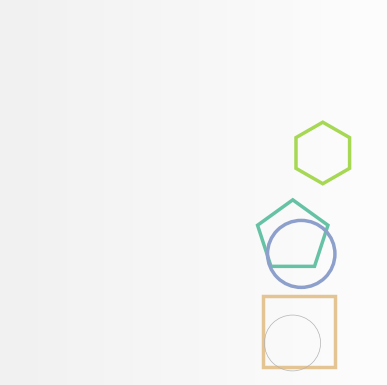[{"shape": "pentagon", "thickness": 2.5, "radius": 0.48, "center": [0.756, 0.385]}, {"shape": "circle", "thickness": 2.5, "radius": 0.43, "center": [0.777, 0.341]}, {"shape": "hexagon", "thickness": 2.5, "radius": 0.4, "center": [0.833, 0.603]}, {"shape": "square", "thickness": 2.5, "radius": 0.47, "center": [0.771, 0.139]}, {"shape": "circle", "thickness": 0.5, "radius": 0.36, "center": [0.755, 0.109]}]